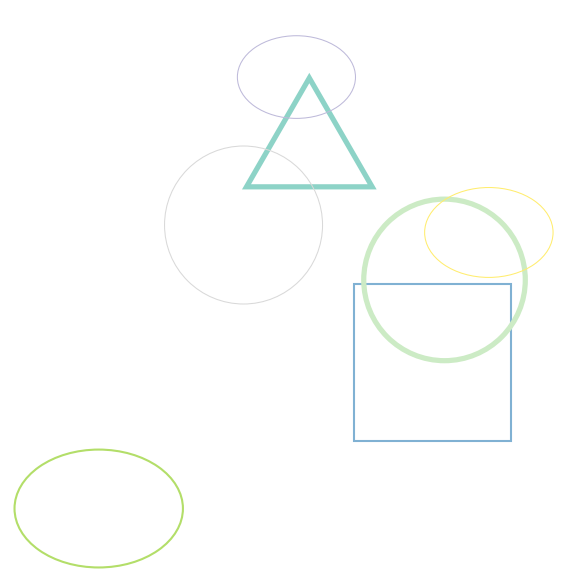[{"shape": "triangle", "thickness": 2.5, "radius": 0.63, "center": [0.536, 0.738]}, {"shape": "oval", "thickness": 0.5, "radius": 0.51, "center": [0.513, 0.866]}, {"shape": "square", "thickness": 1, "radius": 0.68, "center": [0.749, 0.372]}, {"shape": "oval", "thickness": 1, "radius": 0.73, "center": [0.171, 0.119]}, {"shape": "circle", "thickness": 0.5, "radius": 0.68, "center": [0.422, 0.61]}, {"shape": "circle", "thickness": 2.5, "radius": 0.7, "center": [0.77, 0.514]}, {"shape": "oval", "thickness": 0.5, "radius": 0.56, "center": [0.846, 0.597]}]